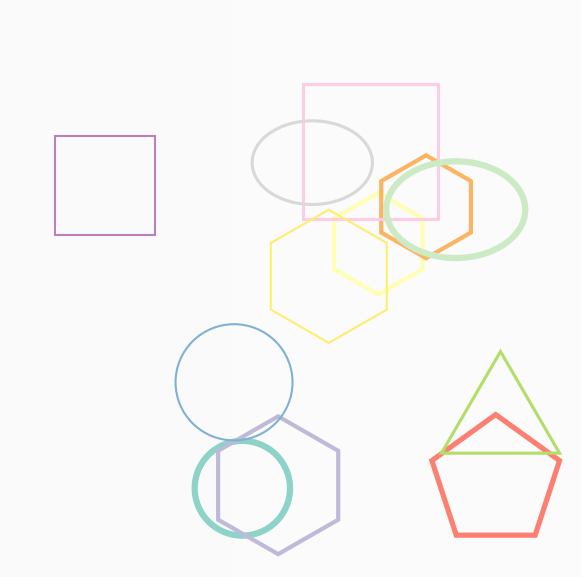[{"shape": "circle", "thickness": 3, "radius": 0.41, "center": [0.417, 0.154]}, {"shape": "hexagon", "thickness": 2, "radius": 0.44, "center": [0.651, 0.577]}, {"shape": "hexagon", "thickness": 2, "radius": 0.6, "center": [0.479, 0.159]}, {"shape": "pentagon", "thickness": 2.5, "radius": 0.58, "center": [0.853, 0.166]}, {"shape": "circle", "thickness": 1, "radius": 0.5, "center": [0.403, 0.337]}, {"shape": "hexagon", "thickness": 2, "radius": 0.45, "center": [0.733, 0.641]}, {"shape": "triangle", "thickness": 1.5, "radius": 0.59, "center": [0.861, 0.273]}, {"shape": "square", "thickness": 1.5, "radius": 0.58, "center": [0.638, 0.737]}, {"shape": "oval", "thickness": 1.5, "radius": 0.52, "center": [0.537, 0.717]}, {"shape": "square", "thickness": 1, "radius": 0.43, "center": [0.181, 0.678]}, {"shape": "oval", "thickness": 3, "radius": 0.6, "center": [0.784, 0.636]}, {"shape": "hexagon", "thickness": 1, "radius": 0.58, "center": [0.566, 0.521]}]